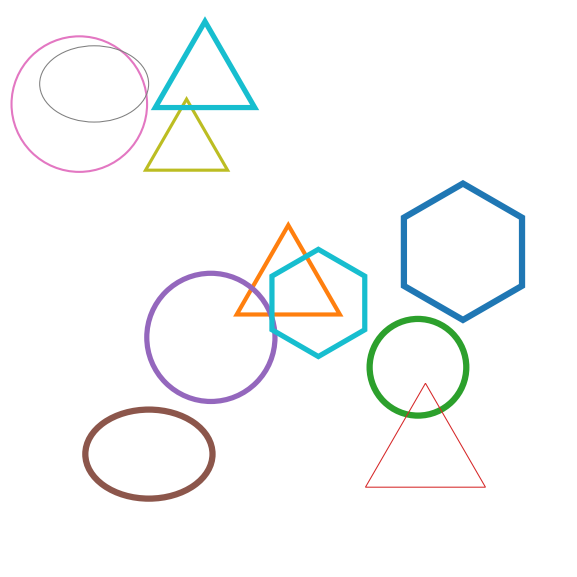[{"shape": "hexagon", "thickness": 3, "radius": 0.59, "center": [0.802, 0.563]}, {"shape": "triangle", "thickness": 2, "radius": 0.52, "center": [0.499, 0.506]}, {"shape": "circle", "thickness": 3, "radius": 0.42, "center": [0.724, 0.363]}, {"shape": "triangle", "thickness": 0.5, "radius": 0.6, "center": [0.737, 0.216]}, {"shape": "circle", "thickness": 2.5, "radius": 0.55, "center": [0.365, 0.415]}, {"shape": "oval", "thickness": 3, "radius": 0.55, "center": [0.258, 0.213]}, {"shape": "circle", "thickness": 1, "radius": 0.59, "center": [0.137, 0.819]}, {"shape": "oval", "thickness": 0.5, "radius": 0.47, "center": [0.163, 0.854]}, {"shape": "triangle", "thickness": 1.5, "radius": 0.41, "center": [0.323, 0.745]}, {"shape": "triangle", "thickness": 2.5, "radius": 0.5, "center": [0.355, 0.863]}, {"shape": "hexagon", "thickness": 2.5, "radius": 0.46, "center": [0.551, 0.475]}]